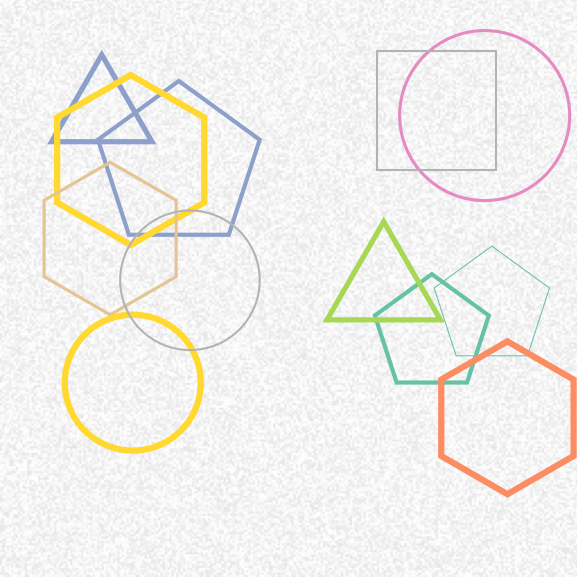[{"shape": "pentagon", "thickness": 2, "radius": 0.52, "center": [0.748, 0.421]}, {"shape": "pentagon", "thickness": 0.5, "radius": 0.53, "center": [0.852, 0.468]}, {"shape": "hexagon", "thickness": 3, "radius": 0.66, "center": [0.879, 0.276]}, {"shape": "pentagon", "thickness": 2, "radius": 0.74, "center": [0.31, 0.712]}, {"shape": "triangle", "thickness": 2.5, "radius": 0.5, "center": [0.176, 0.804]}, {"shape": "circle", "thickness": 1.5, "radius": 0.74, "center": [0.839, 0.799]}, {"shape": "triangle", "thickness": 2.5, "radius": 0.57, "center": [0.664, 0.502]}, {"shape": "circle", "thickness": 3, "radius": 0.59, "center": [0.23, 0.337]}, {"shape": "hexagon", "thickness": 3, "radius": 0.74, "center": [0.226, 0.722]}, {"shape": "hexagon", "thickness": 1.5, "radius": 0.66, "center": [0.191, 0.586]}, {"shape": "square", "thickness": 1, "radius": 0.51, "center": [0.756, 0.808]}, {"shape": "circle", "thickness": 1, "radius": 0.6, "center": [0.329, 0.514]}]